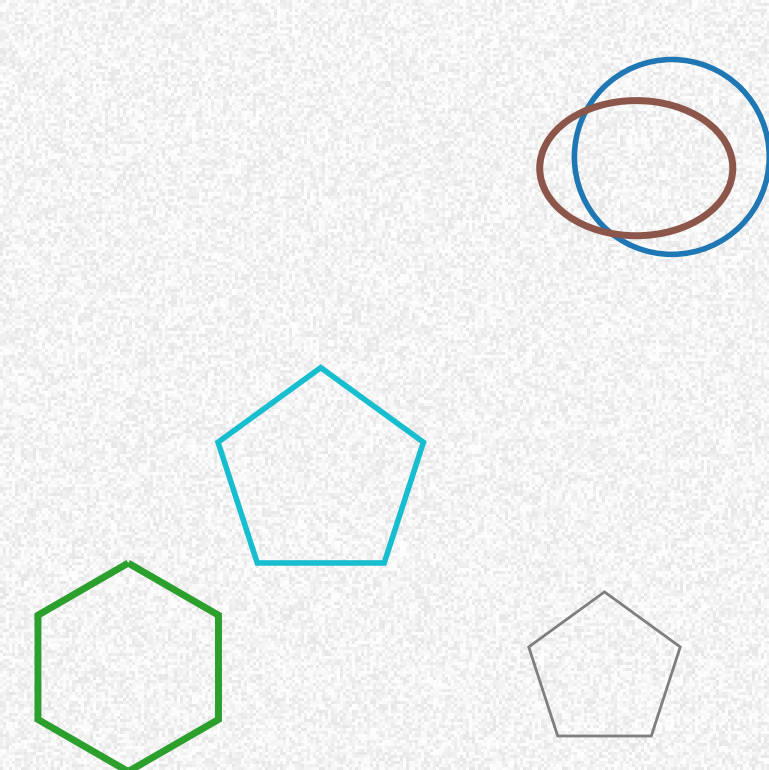[{"shape": "circle", "thickness": 2, "radius": 0.63, "center": [0.872, 0.796]}, {"shape": "hexagon", "thickness": 2.5, "radius": 0.68, "center": [0.167, 0.133]}, {"shape": "oval", "thickness": 2.5, "radius": 0.63, "center": [0.826, 0.782]}, {"shape": "pentagon", "thickness": 1, "radius": 0.52, "center": [0.785, 0.128]}, {"shape": "pentagon", "thickness": 2, "radius": 0.7, "center": [0.417, 0.382]}]